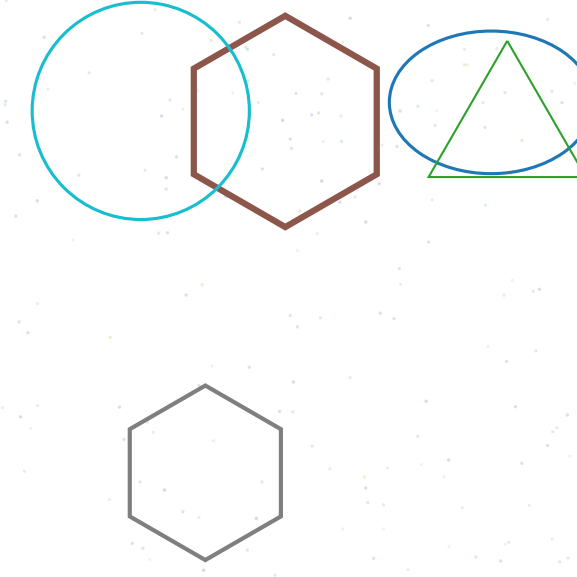[{"shape": "oval", "thickness": 1.5, "radius": 0.88, "center": [0.851, 0.822]}, {"shape": "triangle", "thickness": 1, "radius": 0.79, "center": [0.878, 0.771]}, {"shape": "hexagon", "thickness": 3, "radius": 0.91, "center": [0.494, 0.789]}, {"shape": "hexagon", "thickness": 2, "radius": 0.76, "center": [0.356, 0.18]}, {"shape": "circle", "thickness": 1.5, "radius": 0.94, "center": [0.244, 0.807]}]